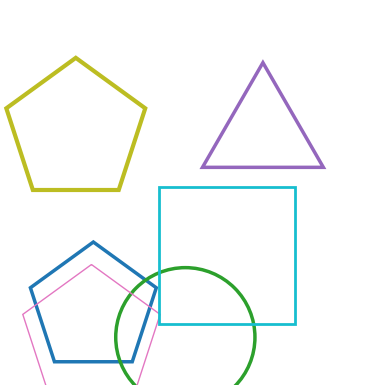[{"shape": "pentagon", "thickness": 2.5, "radius": 0.86, "center": [0.242, 0.199]}, {"shape": "circle", "thickness": 2.5, "radius": 0.9, "center": [0.481, 0.124]}, {"shape": "triangle", "thickness": 2.5, "radius": 0.91, "center": [0.683, 0.656]}, {"shape": "pentagon", "thickness": 1, "radius": 0.94, "center": [0.238, 0.125]}, {"shape": "pentagon", "thickness": 3, "radius": 0.95, "center": [0.197, 0.66]}, {"shape": "square", "thickness": 2, "radius": 0.88, "center": [0.59, 0.336]}]